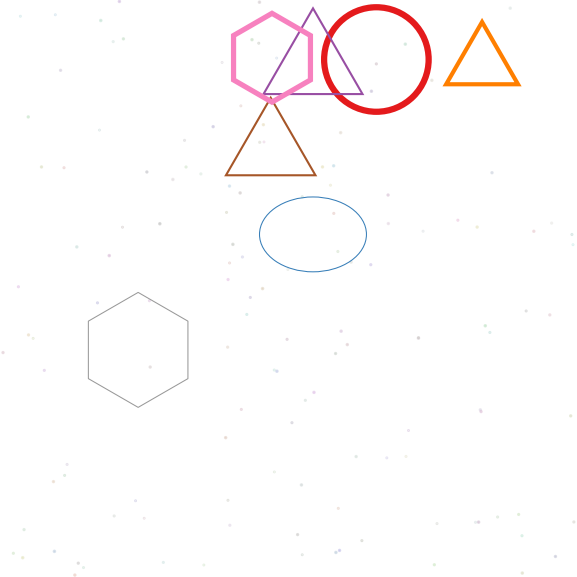[{"shape": "circle", "thickness": 3, "radius": 0.45, "center": [0.652, 0.896]}, {"shape": "oval", "thickness": 0.5, "radius": 0.46, "center": [0.542, 0.593]}, {"shape": "triangle", "thickness": 1, "radius": 0.49, "center": [0.542, 0.886]}, {"shape": "triangle", "thickness": 2, "radius": 0.36, "center": [0.835, 0.889]}, {"shape": "triangle", "thickness": 1, "radius": 0.45, "center": [0.469, 0.74]}, {"shape": "hexagon", "thickness": 2.5, "radius": 0.38, "center": [0.471, 0.899]}, {"shape": "hexagon", "thickness": 0.5, "radius": 0.5, "center": [0.239, 0.393]}]